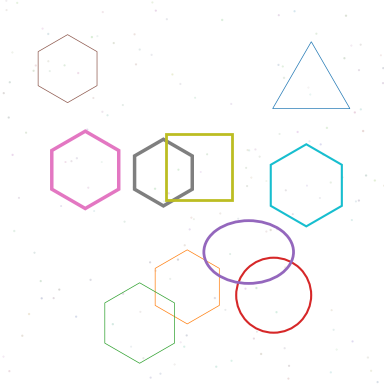[{"shape": "triangle", "thickness": 0.5, "radius": 0.58, "center": [0.809, 0.776]}, {"shape": "hexagon", "thickness": 0.5, "radius": 0.48, "center": [0.486, 0.255]}, {"shape": "hexagon", "thickness": 0.5, "radius": 0.52, "center": [0.363, 0.161]}, {"shape": "circle", "thickness": 1.5, "radius": 0.49, "center": [0.711, 0.233]}, {"shape": "oval", "thickness": 2, "radius": 0.58, "center": [0.646, 0.345]}, {"shape": "hexagon", "thickness": 0.5, "radius": 0.44, "center": [0.176, 0.822]}, {"shape": "hexagon", "thickness": 2.5, "radius": 0.5, "center": [0.221, 0.559]}, {"shape": "hexagon", "thickness": 2.5, "radius": 0.43, "center": [0.424, 0.552]}, {"shape": "square", "thickness": 2, "radius": 0.43, "center": [0.518, 0.567]}, {"shape": "hexagon", "thickness": 1.5, "radius": 0.53, "center": [0.796, 0.519]}]